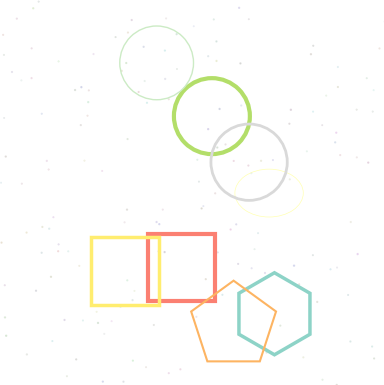[{"shape": "hexagon", "thickness": 2.5, "radius": 0.53, "center": [0.713, 0.185]}, {"shape": "oval", "thickness": 0.5, "radius": 0.44, "center": [0.699, 0.499]}, {"shape": "square", "thickness": 3, "radius": 0.43, "center": [0.471, 0.306]}, {"shape": "pentagon", "thickness": 1.5, "radius": 0.58, "center": [0.607, 0.155]}, {"shape": "circle", "thickness": 3, "radius": 0.49, "center": [0.55, 0.698]}, {"shape": "circle", "thickness": 2, "radius": 0.5, "center": [0.647, 0.579]}, {"shape": "circle", "thickness": 1, "radius": 0.48, "center": [0.407, 0.837]}, {"shape": "square", "thickness": 2.5, "radius": 0.44, "center": [0.324, 0.296]}]